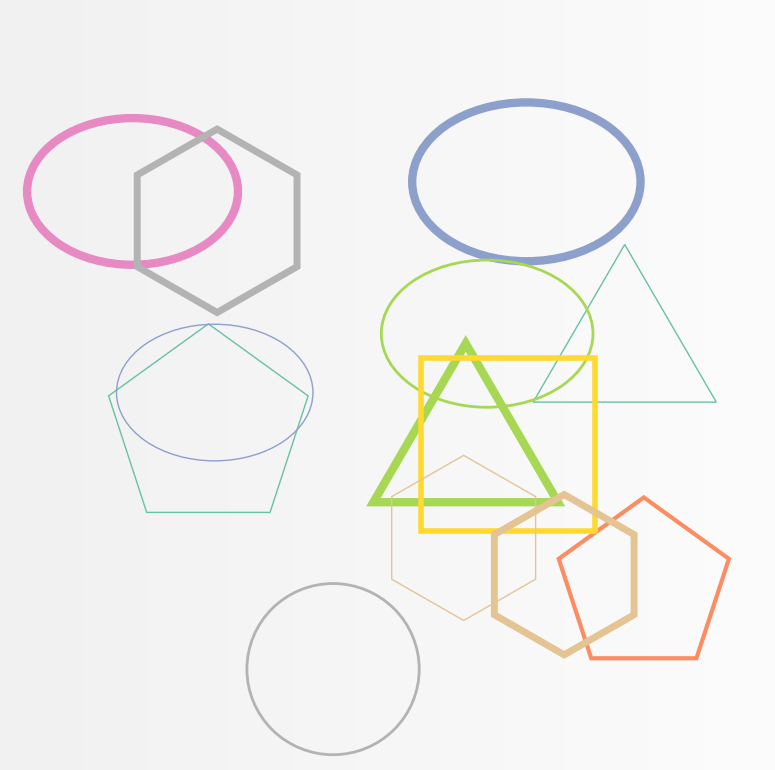[{"shape": "triangle", "thickness": 0.5, "radius": 0.68, "center": [0.806, 0.546]}, {"shape": "pentagon", "thickness": 0.5, "radius": 0.68, "center": [0.269, 0.444]}, {"shape": "pentagon", "thickness": 1.5, "radius": 0.58, "center": [0.831, 0.239]}, {"shape": "oval", "thickness": 0.5, "radius": 0.63, "center": [0.277, 0.49]}, {"shape": "oval", "thickness": 3, "radius": 0.74, "center": [0.679, 0.764]}, {"shape": "oval", "thickness": 3, "radius": 0.68, "center": [0.171, 0.751]}, {"shape": "oval", "thickness": 1, "radius": 0.68, "center": [0.629, 0.567]}, {"shape": "triangle", "thickness": 3, "radius": 0.69, "center": [0.601, 0.417]}, {"shape": "square", "thickness": 2, "radius": 0.56, "center": [0.655, 0.423]}, {"shape": "hexagon", "thickness": 2.5, "radius": 0.52, "center": [0.728, 0.254]}, {"shape": "hexagon", "thickness": 0.5, "radius": 0.54, "center": [0.598, 0.301]}, {"shape": "circle", "thickness": 1, "radius": 0.56, "center": [0.43, 0.131]}, {"shape": "hexagon", "thickness": 2.5, "radius": 0.6, "center": [0.28, 0.713]}]